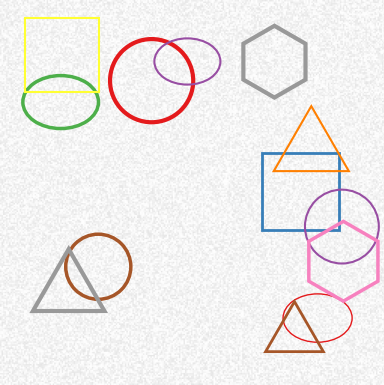[{"shape": "circle", "thickness": 3, "radius": 0.54, "center": [0.394, 0.791]}, {"shape": "oval", "thickness": 1, "radius": 0.45, "center": [0.825, 0.174]}, {"shape": "square", "thickness": 2, "radius": 0.5, "center": [0.78, 0.502]}, {"shape": "oval", "thickness": 2.5, "radius": 0.49, "center": [0.158, 0.735]}, {"shape": "circle", "thickness": 1.5, "radius": 0.48, "center": [0.888, 0.411]}, {"shape": "oval", "thickness": 1.5, "radius": 0.43, "center": [0.487, 0.84]}, {"shape": "triangle", "thickness": 1.5, "radius": 0.56, "center": [0.809, 0.612]}, {"shape": "square", "thickness": 1.5, "radius": 0.48, "center": [0.161, 0.857]}, {"shape": "circle", "thickness": 2.5, "radius": 0.42, "center": [0.255, 0.307]}, {"shape": "triangle", "thickness": 2, "radius": 0.43, "center": [0.765, 0.13]}, {"shape": "hexagon", "thickness": 2.5, "radius": 0.52, "center": [0.892, 0.321]}, {"shape": "hexagon", "thickness": 3, "radius": 0.47, "center": [0.713, 0.84]}, {"shape": "triangle", "thickness": 3, "radius": 0.54, "center": [0.178, 0.246]}]